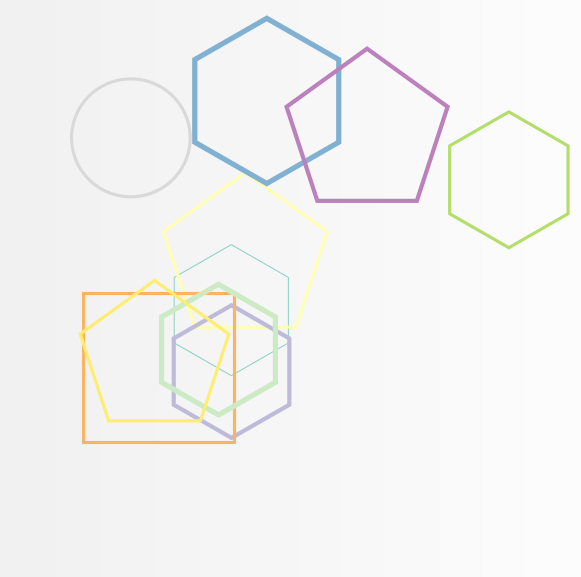[{"shape": "hexagon", "thickness": 0.5, "radius": 0.57, "center": [0.398, 0.462]}, {"shape": "pentagon", "thickness": 1.5, "radius": 0.74, "center": [0.422, 0.552]}, {"shape": "hexagon", "thickness": 2, "radius": 0.57, "center": [0.398, 0.356]}, {"shape": "hexagon", "thickness": 2.5, "radius": 0.72, "center": [0.459, 0.824]}, {"shape": "square", "thickness": 1.5, "radius": 0.65, "center": [0.272, 0.363]}, {"shape": "hexagon", "thickness": 1.5, "radius": 0.59, "center": [0.875, 0.688]}, {"shape": "circle", "thickness": 1.5, "radius": 0.51, "center": [0.225, 0.76]}, {"shape": "pentagon", "thickness": 2, "radius": 0.73, "center": [0.632, 0.769]}, {"shape": "hexagon", "thickness": 2.5, "radius": 0.57, "center": [0.376, 0.394]}, {"shape": "pentagon", "thickness": 1.5, "radius": 0.67, "center": [0.266, 0.379]}]